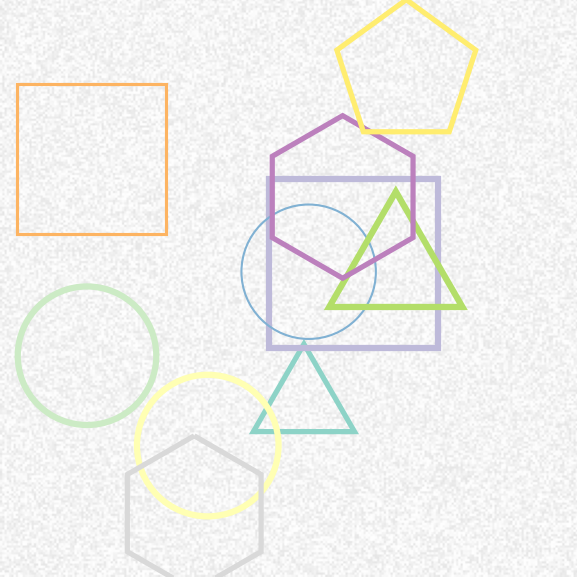[{"shape": "triangle", "thickness": 2.5, "radius": 0.51, "center": [0.526, 0.302]}, {"shape": "circle", "thickness": 3, "radius": 0.61, "center": [0.36, 0.228]}, {"shape": "square", "thickness": 3, "radius": 0.73, "center": [0.612, 0.543]}, {"shape": "circle", "thickness": 1, "radius": 0.58, "center": [0.534, 0.529]}, {"shape": "square", "thickness": 1.5, "radius": 0.65, "center": [0.159, 0.723]}, {"shape": "triangle", "thickness": 3, "radius": 0.67, "center": [0.685, 0.534]}, {"shape": "hexagon", "thickness": 2.5, "radius": 0.67, "center": [0.336, 0.111]}, {"shape": "hexagon", "thickness": 2.5, "radius": 0.7, "center": [0.593, 0.658]}, {"shape": "circle", "thickness": 3, "radius": 0.6, "center": [0.151, 0.383]}, {"shape": "pentagon", "thickness": 2.5, "radius": 0.63, "center": [0.704, 0.873]}]